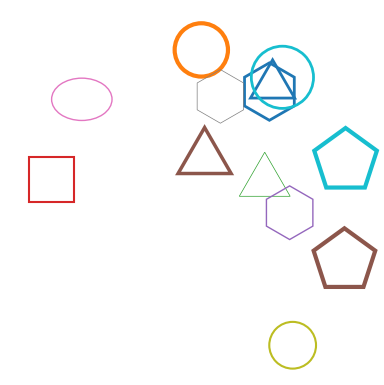[{"shape": "hexagon", "thickness": 2, "radius": 0.37, "center": [0.7, 0.762]}, {"shape": "triangle", "thickness": 2, "radius": 0.33, "center": [0.708, 0.778]}, {"shape": "circle", "thickness": 3, "radius": 0.35, "center": [0.523, 0.87]}, {"shape": "triangle", "thickness": 0.5, "radius": 0.38, "center": [0.688, 0.528]}, {"shape": "square", "thickness": 1.5, "radius": 0.29, "center": [0.134, 0.533]}, {"shape": "hexagon", "thickness": 1, "radius": 0.35, "center": [0.752, 0.448]}, {"shape": "pentagon", "thickness": 3, "radius": 0.42, "center": [0.895, 0.323]}, {"shape": "triangle", "thickness": 2.5, "radius": 0.4, "center": [0.531, 0.589]}, {"shape": "oval", "thickness": 1, "radius": 0.39, "center": [0.213, 0.742]}, {"shape": "hexagon", "thickness": 0.5, "radius": 0.35, "center": [0.572, 0.75]}, {"shape": "circle", "thickness": 1.5, "radius": 0.3, "center": [0.76, 0.103]}, {"shape": "circle", "thickness": 2, "radius": 0.4, "center": [0.734, 0.799]}, {"shape": "pentagon", "thickness": 3, "radius": 0.43, "center": [0.898, 0.582]}]